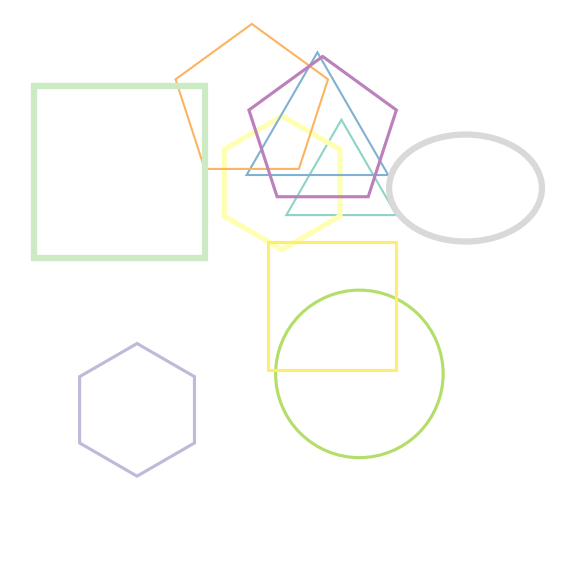[{"shape": "triangle", "thickness": 1, "radius": 0.55, "center": [0.591, 0.682]}, {"shape": "hexagon", "thickness": 2.5, "radius": 0.58, "center": [0.488, 0.683]}, {"shape": "hexagon", "thickness": 1.5, "radius": 0.57, "center": [0.237, 0.289]}, {"shape": "triangle", "thickness": 1, "radius": 0.71, "center": [0.55, 0.767]}, {"shape": "pentagon", "thickness": 1, "radius": 0.69, "center": [0.436, 0.819]}, {"shape": "circle", "thickness": 1.5, "radius": 0.73, "center": [0.622, 0.352]}, {"shape": "oval", "thickness": 3, "radius": 0.66, "center": [0.806, 0.674]}, {"shape": "pentagon", "thickness": 1.5, "radius": 0.67, "center": [0.559, 0.767]}, {"shape": "square", "thickness": 3, "radius": 0.74, "center": [0.207, 0.702]}, {"shape": "square", "thickness": 1.5, "radius": 0.55, "center": [0.574, 0.469]}]